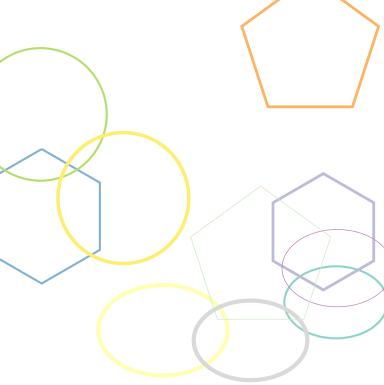[{"shape": "oval", "thickness": 1.5, "radius": 0.67, "center": [0.872, 0.215]}, {"shape": "oval", "thickness": 3, "radius": 0.84, "center": [0.423, 0.142]}, {"shape": "hexagon", "thickness": 2, "radius": 0.76, "center": [0.84, 0.398]}, {"shape": "hexagon", "thickness": 1.5, "radius": 0.87, "center": [0.108, 0.438]}, {"shape": "pentagon", "thickness": 2, "radius": 0.93, "center": [0.806, 0.874]}, {"shape": "circle", "thickness": 1.5, "radius": 0.86, "center": [0.105, 0.703]}, {"shape": "oval", "thickness": 3, "radius": 0.74, "center": [0.651, 0.116]}, {"shape": "oval", "thickness": 0.5, "radius": 0.72, "center": [0.876, 0.303]}, {"shape": "pentagon", "thickness": 0.5, "radius": 0.96, "center": [0.677, 0.325]}, {"shape": "circle", "thickness": 2.5, "radius": 0.85, "center": [0.32, 0.486]}]